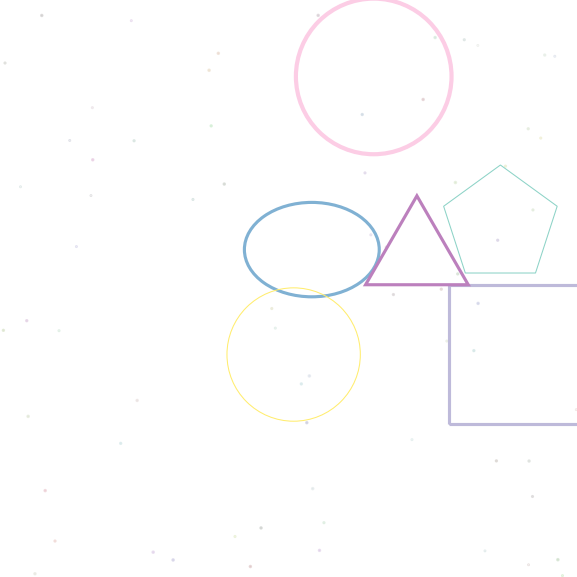[{"shape": "pentagon", "thickness": 0.5, "radius": 0.52, "center": [0.866, 0.61]}, {"shape": "square", "thickness": 1.5, "radius": 0.6, "center": [0.898, 0.385]}, {"shape": "oval", "thickness": 1.5, "radius": 0.58, "center": [0.54, 0.567]}, {"shape": "circle", "thickness": 2, "radius": 0.67, "center": [0.647, 0.867]}, {"shape": "triangle", "thickness": 1.5, "radius": 0.51, "center": [0.722, 0.557]}, {"shape": "circle", "thickness": 0.5, "radius": 0.58, "center": [0.508, 0.385]}]